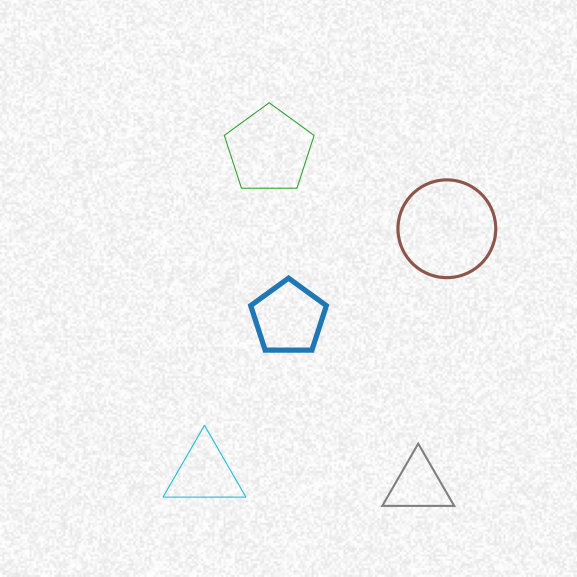[{"shape": "pentagon", "thickness": 2.5, "radius": 0.34, "center": [0.5, 0.449]}, {"shape": "pentagon", "thickness": 0.5, "radius": 0.41, "center": [0.466, 0.739]}, {"shape": "circle", "thickness": 1.5, "radius": 0.42, "center": [0.774, 0.603]}, {"shape": "triangle", "thickness": 1, "radius": 0.36, "center": [0.724, 0.159]}, {"shape": "triangle", "thickness": 0.5, "radius": 0.41, "center": [0.354, 0.18]}]